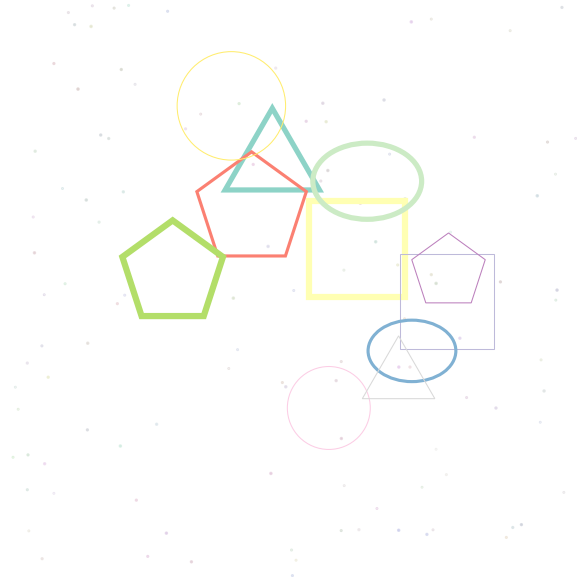[{"shape": "triangle", "thickness": 2.5, "radius": 0.47, "center": [0.472, 0.717]}, {"shape": "square", "thickness": 3, "radius": 0.42, "center": [0.619, 0.568]}, {"shape": "square", "thickness": 0.5, "radius": 0.41, "center": [0.774, 0.477]}, {"shape": "pentagon", "thickness": 1.5, "radius": 0.5, "center": [0.436, 0.637]}, {"shape": "oval", "thickness": 1.5, "radius": 0.38, "center": [0.713, 0.392]}, {"shape": "pentagon", "thickness": 3, "radius": 0.46, "center": [0.299, 0.526]}, {"shape": "circle", "thickness": 0.5, "radius": 0.36, "center": [0.569, 0.293]}, {"shape": "triangle", "thickness": 0.5, "radius": 0.36, "center": [0.69, 0.345]}, {"shape": "pentagon", "thickness": 0.5, "radius": 0.33, "center": [0.777, 0.529]}, {"shape": "oval", "thickness": 2.5, "radius": 0.47, "center": [0.636, 0.685]}, {"shape": "circle", "thickness": 0.5, "radius": 0.47, "center": [0.401, 0.816]}]